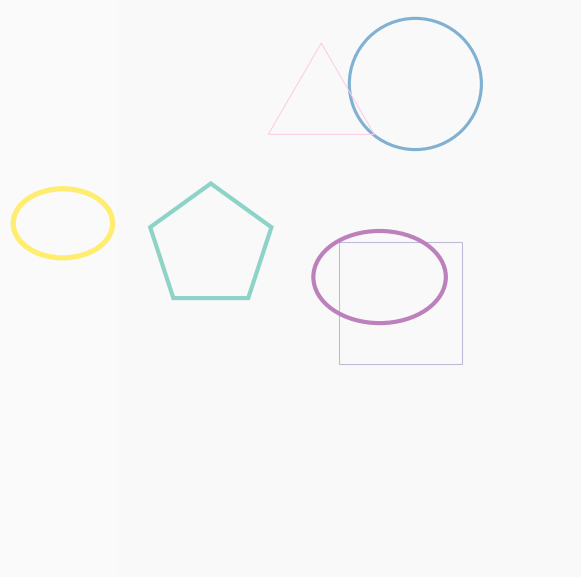[{"shape": "pentagon", "thickness": 2, "radius": 0.55, "center": [0.363, 0.572]}, {"shape": "square", "thickness": 0.5, "radius": 0.53, "center": [0.69, 0.475]}, {"shape": "circle", "thickness": 1.5, "radius": 0.57, "center": [0.715, 0.854]}, {"shape": "triangle", "thickness": 0.5, "radius": 0.53, "center": [0.553, 0.819]}, {"shape": "oval", "thickness": 2, "radius": 0.57, "center": [0.653, 0.519]}, {"shape": "oval", "thickness": 2.5, "radius": 0.43, "center": [0.108, 0.612]}]